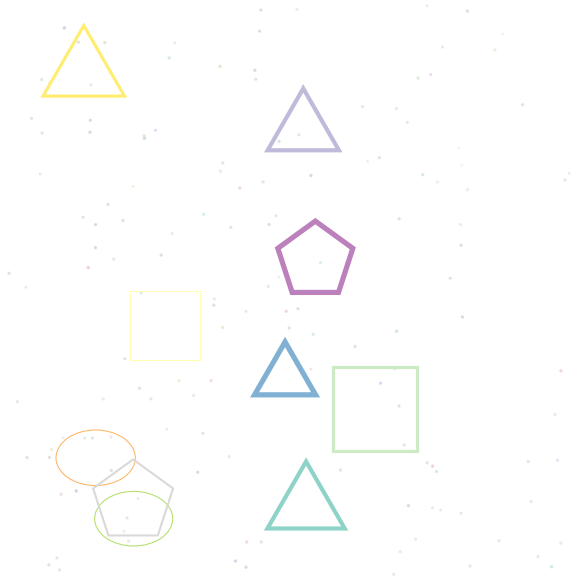[{"shape": "triangle", "thickness": 2, "radius": 0.39, "center": [0.53, 0.123]}, {"shape": "square", "thickness": 0.5, "radius": 0.3, "center": [0.286, 0.435]}, {"shape": "triangle", "thickness": 2, "radius": 0.36, "center": [0.525, 0.775]}, {"shape": "triangle", "thickness": 2.5, "radius": 0.31, "center": [0.494, 0.346]}, {"shape": "oval", "thickness": 0.5, "radius": 0.34, "center": [0.166, 0.206]}, {"shape": "oval", "thickness": 0.5, "radius": 0.34, "center": [0.231, 0.101]}, {"shape": "pentagon", "thickness": 1, "radius": 0.36, "center": [0.23, 0.131]}, {"shape": "pentagon", "thickness": 2.5, "radius": 0.34, "center": [0.546, 0.548]}, {"shape": "square", "thickness": 1.5, "radius": 0.36, "center": [0.649, 0.291]}, {"shape": "triangle", "thickness": 1.5, "radius": 0.41, "center": [0.145, 0.873]}]